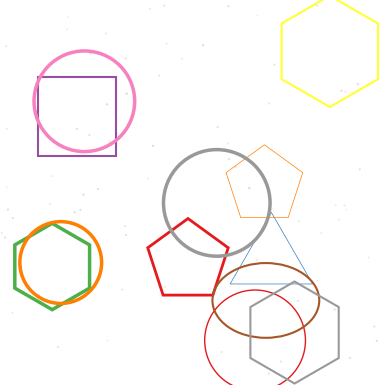[{"shape": "circle", "thickness": 1, "radius": 0.65, "center": [0.663, 0.116]}, {"shape": "pentagon", "thickness": 2, "radius": 0.55, "center": [0.488, 0.322]}, {"shape": "triangle", "thickness": 0.5, "radius": 0.62, "center": [0.705, 0.324]}, {"shape": "hexagon", "thickness": 2.5, "radius": 0.56, "center": [0.136, 0.308]}, {"shape": "square", "thickness": 1.5, "radius": 0.51, "center": [0.2, 0.697]}, {"shape": "circle", "thickness": 2.5, "radius": 0.53, "center": [0.158, 0.318]}, {"shape": "pentagon", "thickness": 0.5, "radius": 0.52, "center": [0.687, 0.519]}, {"shape": "hexagon", "thickness": 1.5, "radius": 0.72, "center": [0.857, 0.867]}, {"shape": "oval", "thickness": 1.5, "radius": 0.69, "center": [0.691, 0.22]}, {"shape": "circle", "thickness": 2.5, "radius": 0.65, "center": [0.219, 0.737]}, {"shape": "circle", "thickness": 2.5, "radius": 0.69, "center": [0.563, 0.473]}, {"shape": "hexagon", "thickness": 1.5, "radius": 0.66, "center": [0.765, 0.136]}]